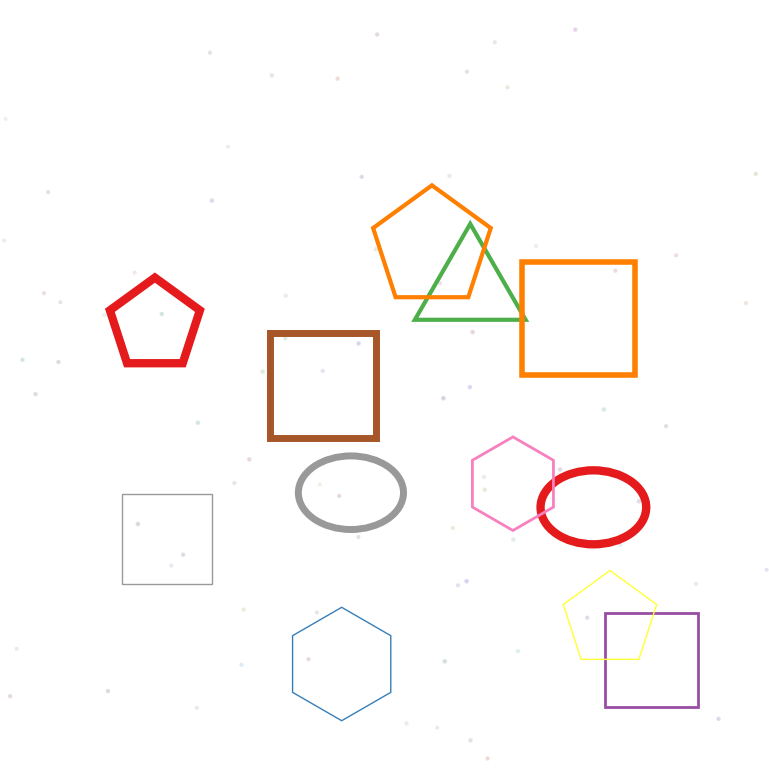[{"shape": "pentagon", "thickness": 3, "radius": 0.31, "center": [0.201, 0.578]}, {"shape": "oval", "thickness": 3, "radius": 0.34, "center": [0.771, 0.341]}, {"shape": "hexagon", "thickness": 0.5, "radius": 0.37, "center": [0.444, 0.138]}, {"shape": "triangle", "thickness": 1.5, "radius": 0.42, "center": [0.611, 0.626]}, {"shape": "square", "thickness": 1, "radius": 0.3, "center": [0.846, 0.143]}, {"shape": "pentagon", "thickness": 1.5, "radius": 0.4, "center": [0.561, 0.679]}, {"shape": "square", "thickness": 2, "radius": 0.37, "center": [0.752, 0.587]}, {"shape": "pentagon", "thickness": 0.5, "radius": 0.32, "center": [0.792, 0.195]}, {"shape": "square", "thickness": 2.5, "radius": 0.34, "center": [0.42, 0.499]}, {"shape": "hexagon", "thickness": 1, "radius": 0.3, "center": [0.666, 0.372]}, {"shape": "oval", "thickness": 2.5, "radius": 0.34, "center": [0.456, 0.36]}, {"shape": "square", "thickness": 0.5, "radius": 0.29, "center": [0.217, 0.3]}]